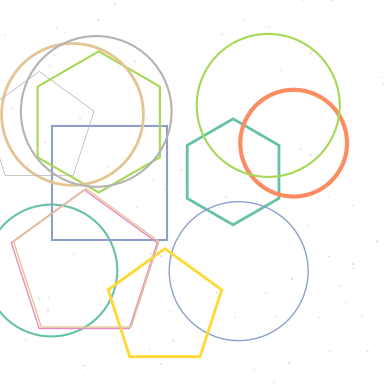[{"shape": "hexagon", "thickness": 2, "radius": 0.69, "center": [0.605, 0.554]}, {"shape": "circle", "thickness": 1.5, "radius": 0.86, "center": [0.133, 0.297]}, {"shape": "circle", "thickness": 3, "radius": 0.69, "center": [0.763, 0.628]}, {"shape": "circle", "thickness": 1, "radius": 0.9, "center": [0.62, 0.296]}, {"shape": "square", "thickness": 1.5, "radius": 0.74, "center": [0.284, 0.524]}, {"shape": "pentagon", "thickness": 1, "radius": 1.0, "center": [0.219, 0.308]}, {"shape": "circle", "thickness": 1.5, "radius": 0.93, "center": [0.697, 0.726]}, {"shape": "hexagon", "thickness": 1.5, "radius": 0.92, "center": [0.257, 0.683]}, {"shape": "pentagon", "thickness": 2, "radius": 0.78, "center": [0.428, 0.199]}, {"shape": "pentagon", "thickness": 1, "radius": 0.99, "center": [0.224, 0.311]}, {"shape": "circle", "thickness": 2, "radius": 0.92, "center": [0.188, 0.703]}, {"shape": "circle", "thickness": 1.5, "radius": 0.98, "center": [0.25, 0.711]}, {"shape": "pentagon", "thickness": 0.5, "radius": 0.75, "center": [0.102, 0.665]}]